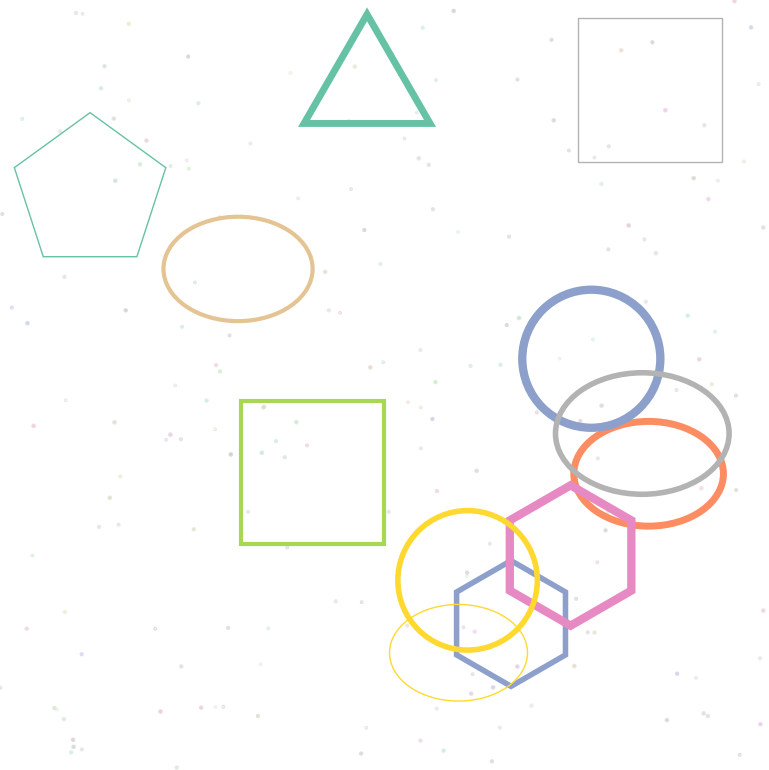[{"shape": "pentagon", "thickness": 0.5, "radius": 0.52, "center": [0.117, 0.75]}, {"shape": "triangle", "thickness": 2.5, "radius": 0.47, "center": [0.477, 0.887]}, {"shape": "oval", "thickness": 2.5, "radius": 0.49, "center": [0.842, 0.385]}, {"shape": "circle", "thickness": 3, "radius": 0.45, "center": [0.768, 0.534]}, {"shape": "hexagon", "thickness": 2, "radius": 0.41, "center": [0.664, 0.19]}, {"shape": "hexagon", "thickness": 3, "radius": 0.46, "center": [0.741, 0.279]}, {"shape": "square", "thickness": 1.5, "radius": 0.46, "center": [0.406, 0.386]}, {"shape": "oval", "thickness": 0.5, "radius": 0.45, "center": [0.595, 0.152]}, {"shape": "circle", "thickness": 2, "radius": 0.45, "center": [0.607, 0.246]}, {"shape": "oval", "thickness": 1.5, "radius": 0.48, "center": [0.309, 0.651]}, {"shape": "square", "thickness": 0.5, "radius": 0.47, "center": [0.844, 0.883]}, {"shape": "oval", "thickness": 2, "radius": 0.56, "center": [0.834, 0.437]}]